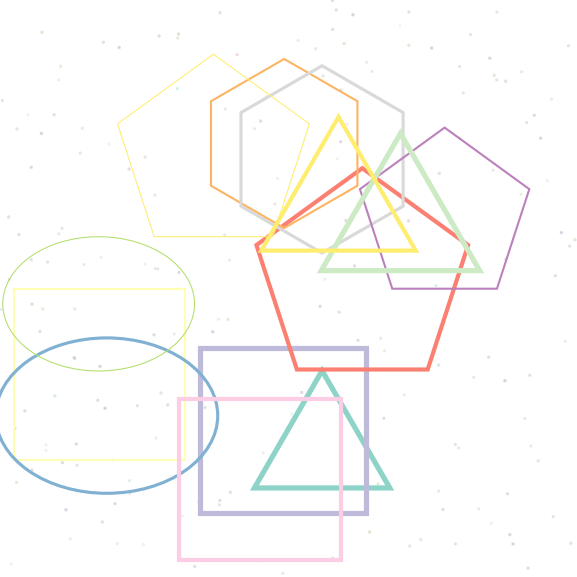[{"shape": "triangle", "thickness": 2.5, "radius": 0.68, "center": [0.558, 0.222]}, {"shape": "square", "thickness": 1, "radius": 0.74, "center": [0.172, 0.35]}, {"shape": "square", "thickness": 2.5, "radius": 0.72, "center": [0.49, 0.254]}, {"shape": "pentagon", "thickness": 2, "radius": 0.96, "center": [0.627, 0.515]}, {"shape": "oval", "thickness": 1.5, "radius": 0.96, "center": [0.185, 0.279]}, {"shape": "hexagon", "thickness": 1, "radius": 0.73, "center": [0.492, 0.751]}, {"shape": "oval", "thickness": 0.5, "radius": 0.83, "center": [0.171, 0.473]}, {"shape": "square", "thickness": 2, "radius": 0.7, "center": [0.45, 0.169]}, {"shape": "hexagon", "thickness": 1.5, "radius": 0.81, "center": [0.558, 0.723]}, {"shape": "pentagon", "thickness": 1, "radius": 0.77, "center": [0.77, 0.624]}, {"shape": "triangle", "thickness": 2.5, "radius": 0.79, "center": [0.693, 0.61]}, {"shape": "triangle", "thickness": 2, "radius": 0.77, "center": [0.586, 0.642]}, {"shape": "pentagon", "thickness": 0.5, "radius": 0.87, "center": [0.37, 0.731]}]